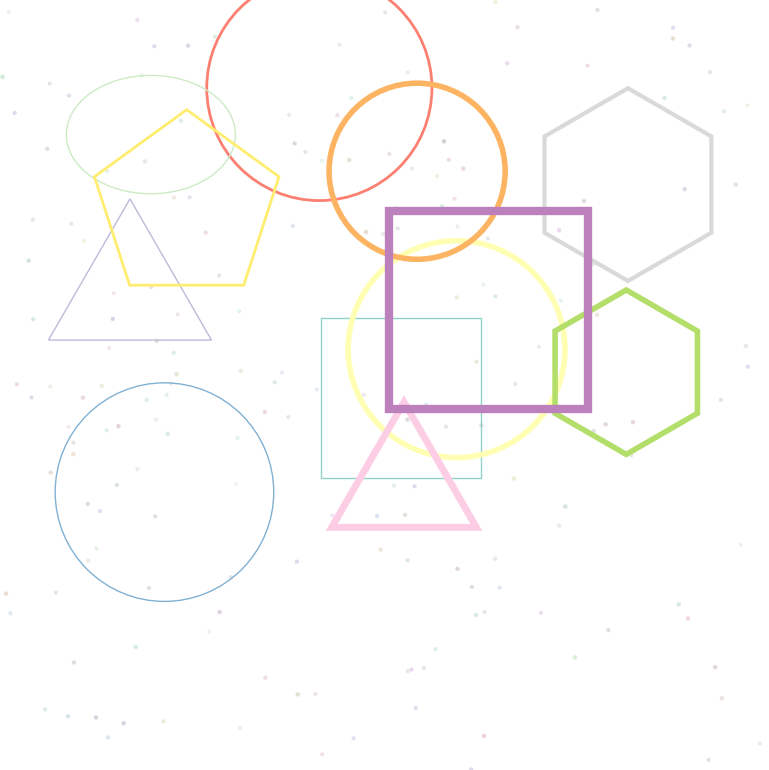[{"shape": "square", "thickness": 0.5, "radius": 0.52, "center": [0.521, 0.483]}, {"shape": "circle", "thickness": 2, "radius": 0.7, "center": [0.593, 0.547]}, {"shape": "triangle", "thickness": 0.5, "radius": 0.61, "center": [0.169, 0.619]}, {"shape": "circle", "thickness": 1, "radius": 0.73, "center": [0.415, 0.886]}, {"shape": "circle", "thickness": 0.5, "radius": 0.71, "center": [0.214, 0.361]}, {"shape": "circle", "thickness": 2, "radius": 0.57, "center": [0.542, 0.778]}, {"shape": "hexagon", "thickness": 2, "radius": 0.53, "center": [0.813, 0.517]}, {"shape": "triangle", "thickness": 2.5, "radius": 0.54, "center": [0.525, 0.369]}, {"shape": "hexagon", "thickness": 1.5, "radius": 0.63, "center": [0.816, 0.76]}, {"shape": "square", "thickness": 3, "radius": 0.65, "center": [0.634, 0.597]}, {"shape": "oval", "thickness": 0.5, "radius": 0.55, "center": [0.196, 0.825]}, {"shape": "pentagon", "thickness": 1, "radius": 0.63, "center": [0.242, 0.732]}]